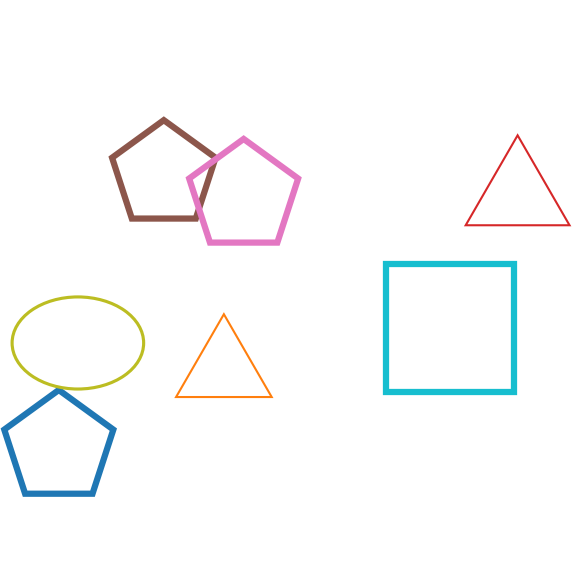[{"shape": "pentagon", "thickness": 3, "radius": 0.5, "center": [0.102, 0.225]}, {"shape": "triangle", "thickness": 1, "radius": 0.48, "center": [0.388, 0.359]}, {"shape": "triangle", "thickness": 1, "radius": 0.52, "center": [0.896, 0.661]}, {"shape": "pentagon", "thickness": 3, "radius": 0.47, "center": [0.284, 0.697]}, {"shape": "pentagon", "thickness": 3, "radius": 0.5, "center": [0.422, 0.659]}, {"shape": "oval", "thickness": 1.5, "radius": 0.57, "center": [0.135, 0.405]}, {"shape": "square", "thickness": 3, "radius": 0.56, "center": [0.779, 0.431]}]